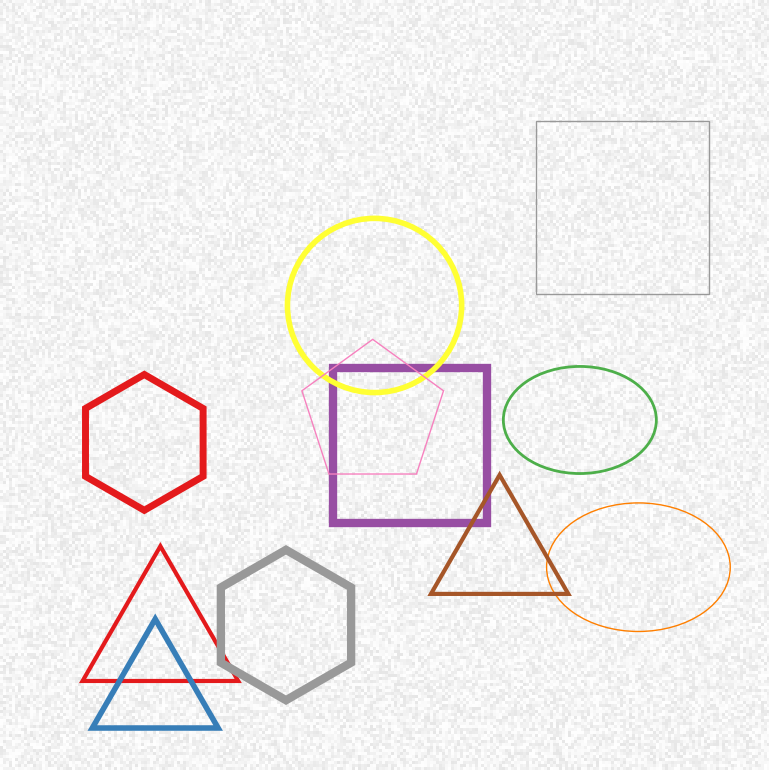[{"shape": "triangle", "thickness": 1.5, "radius": 0.58, "center": [0.208, 0.174]}, {"shape": "hexagon", "thickness": 2.5, "radius": 0.44, "center": [0.187, 0.425]}, {"shape": "triangle", "thickness": 2, "radius": 0.47, "center": [0.202, 0.102]}, {"shape": "oval", "thickness": 1, "radius": 0.5, "center": [0.753, 0.455]}, {"shape": "square", "thickness": 3, "radius": 0.5, "center": [0.533, 0.422]}, {"shape": "oval", "thickness": 0.5, "radius": 0.6, "center": [0.829, 0.263]}, {"shape": "circle", "thickness": 2, "radius": 0.57, "center": [0.486, 0.603]}, {"shape": "triangle", "thickness": 1.5, "radius": 0.51, "center": [0.649, 0.28]}, {"shape": "pentagon", "thickness": 0.5, "radius": 0.48, "center": [0.484, 0.463]}, {"shape": "square", "thickness": 0.5, "radius": 0.56, "center": [0.808, 0.731]}, {"shape": "hexagon", "thickness": 3, "radius": 0.49, "center": [0.371, 0.188]}]